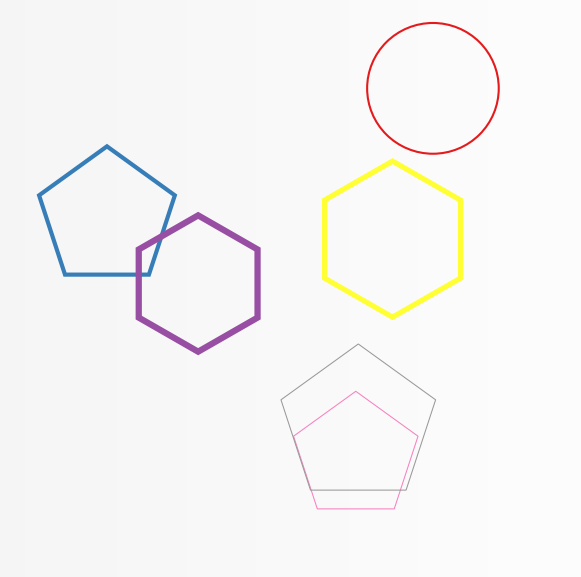[{"shape": "circle", "thickness": 1, "radius": 0.57, "center": [0.745, 0.846]}, {"shape": "pentagon", "thickness": 2, "radius": 0.61, "center": [0.184, 0.623]}, {"shape": "hexagon", "thickness": 3, "radius": 0.59, "center": [0.341, 0.508]}, {"shape": "hexagon", "thickness": 2.5, "radius": 0.68, "center": [0.675, 0.585]}, {"shape": "pentagon", "thickness": 0.5, "radius": 0.56, "center": [0.612, 0.209]}, {"shape": "pentagon", "thickness": 0.5, "radius": 0.7, "center": [0.616, 0.264]}]